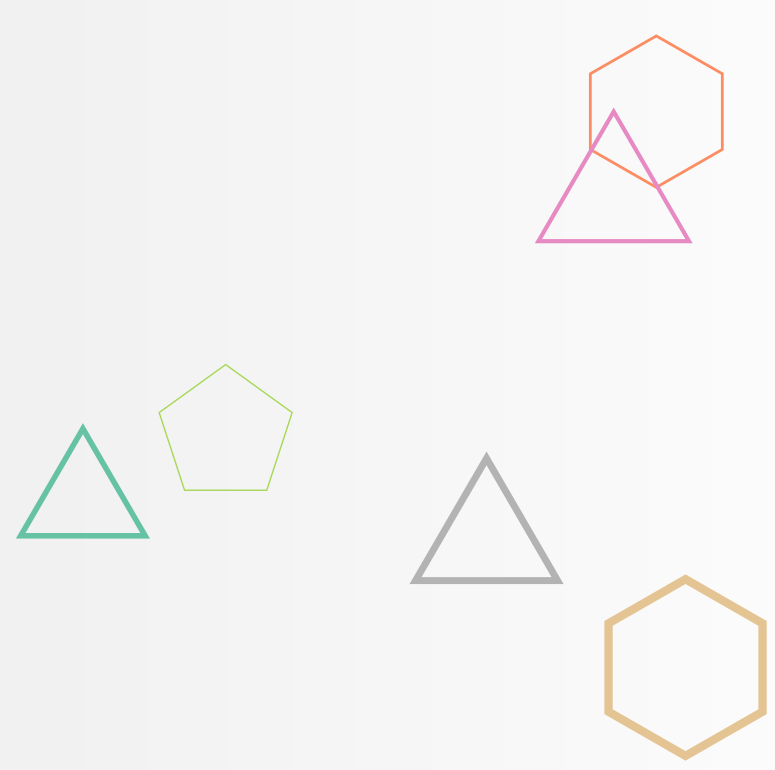[{"shape": "triangle", "thickness": 2, "radius": 0.46, "center": [0.107, 0.351]}, {"shape": "hexagon", "thickness": 1, "radius": 0.49, "center": [0.847, 0.855]}, {"shape": "triangle", "thickness": 1.5, "radius": 0.56, "center": [0.792, 0.743]}, {"shape": "pentagon", "thickness": 0.5, "radius": 0.45, "center": [0.291, 0.436]}, {"shape": "hexagon", "thickness": 3, "radius": 0.57, "center": [0.885, 0.133]}, {"shape": "triangle", "thickness": 2.5, "radius": 0.53, "center": [0.628, 0.299]}]